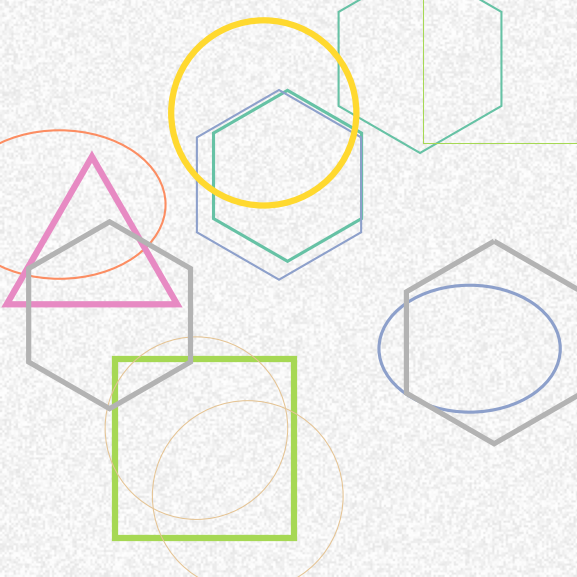[{"shape": "hexagon", "thickness": 1, "radius": 0.81, "center": [0.727, 0.897]}, {"shape": "hexagon", "thickness": 1.5, "radius": 0.74, "center": [0.498, 0.695]}, {"shape": "oval", "thickness": 1, "radius": 0.92, "center": [0.103, 0.645]}, {"shape": "hexagon", "thickness": 1, "radius": 0.82, "center": [0.483, 0.679]}, {"shape": "oval", "thickness": 1.5, "radius": 0.78, "center": [0.813, 0.395]}, {"shape": "triangle", "thickness": 3, "radius": 0.85, "center": [0.159, 0.557]}, {"shape": "square", "thickness": 3, "radius": 0.77, "center": [0.355, 0.223]}, {"shape": "square", "thickness": 0.5, "radius": 0.74, "center": [0.879, 0.899]}, {"shape": "circle", "thickness": 3, "radius": 0.8, "center": [0.457, 0.804]}, {"shape": "circle", "thickness": 0.5, "radius": 0.83, "center": [0.429, 0.14]}, {"shape": "circle", "thickness": 0.5, "radius": 0.79, "center": [0.34, 0.258]}, {"shape": "hexagon", "thickness": 2.5, "radius": 0.81, "center": [0.19, 0.453]}, {"shape": "hexagon", "thickness": 2.5, "radius": 0.88, "center": [0.856, 0.406]}]